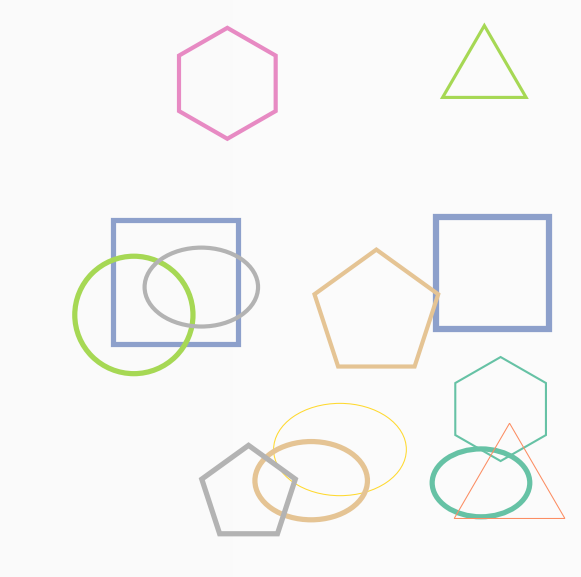[{"shape": "hexagon", "thickness": 1, "radius": 0.45, "center": [0.861, 0.291]}, {"shape": "oval", "thickness": 2.5, "radius": 0.42, "center": [0.827, 0.163]}, {"shape": "triangle", "thickness": 0.5, "radius": 0.55, "center": [0.877, 0.156]}, {"shape": "square", "thickness": 2.5, "radius": 0.54, "center": [0.301, 0.511]}, {"shape": "square", "thickness": 3, "radius": 0.48, "center": [0.847, 0.527]}, {"shape": "hexagon", "thickness": 2, "radius": 0.48, "center": [0.391, 0.855]}, {"shape": "triangle", "thickness": 1.5, "radius": 0.41, "center": [0.833, 0.872]}, {"shape": "circle", "thickness": 2.5, "radius": 0.51, "center": [0.23, 0.454]}, {"shape": "oval", "thickness": 0.5, "radius": 0.57, "center": [0.585, 0.221]}, {"shape": "pentagon", "thickness": 2, "radius": 0.56, "center": [0.647, 0.455]}, {"shape": "oval", "thickness": 2.5, "radius": 0.48, "center": [0.535, 0.167]}, {"shape": "pentagon", "thickness": 2.5, "radius": 0.42, "center": [0.428, 0.143]}, {"shape": "oval", "thickness": 2, "radius": 0.49, "center": [0.346, 0.502]}]